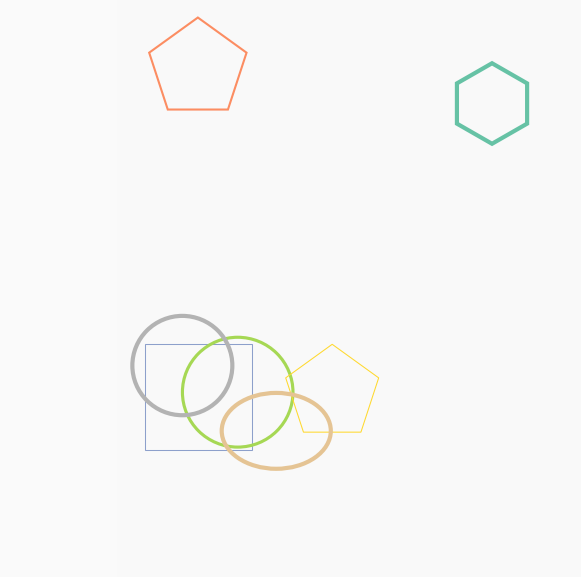[{"shape": "hexagon", "thickness": 2, "radius": 0.35, "center": [0.846, 0.82]}, {"shape": "pentagon", "thickness": 1, "radius": 0.44, "center": [0.34, 0.881]}, {"shape": "square", "thickness": 0.5, "radius": 0.46, "center": [0.342, 0.312]}, {"shape": "circle", "thickness": 1.5, "radius": 0.48, "center": [0.409, 0.32]}, {"shape": "pentagon", "thickness": 0.5, "radius": 0.42, "center": [0.572, 0.319]}, {"shape": "oval", "thickness": 2, "radius": 0.47, "center": [0.475, 0.253]}, {"shape": "circle", "thickness": 2, "radius": 0.43, "center": [0.314, 0.366]}]